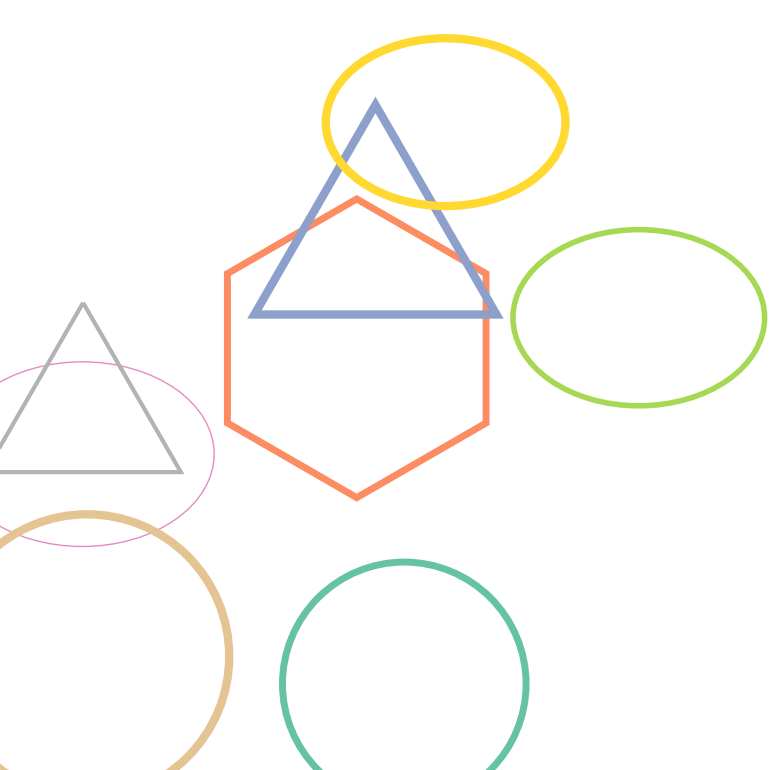[{"shape": "circle", "thickness": 2.5, "radius": 0.79, "center": [0.525, 0.112]}, {"shape": "hexagon", "thickness": 2.5, "radius": 0.97, "center": [0.463, 0.548]}, {"shape": "triangle", "thickness": 3, "radius": 0.91, "center": [0.488, 0.682]}, {"shape": "oval", "thickness": 0.5, "radius": 0.86, "center": [0.107, 0.41]}, {"shape": "oval", "thickness": 2, "radius": 0.82, "center": [0.83, 0.587]}, {"shape": "oval", "thickness": 3, "radius": 0.78, "center": [0.579, 0.841]}, {"shape": "circle", "thickness": 3, "radius": 0.92, "center": [0.113, 0.147]}, {"shape": "triangle", "thickness": 1.5, "radius": 0.73, "center": [0.108, 0.46]}]